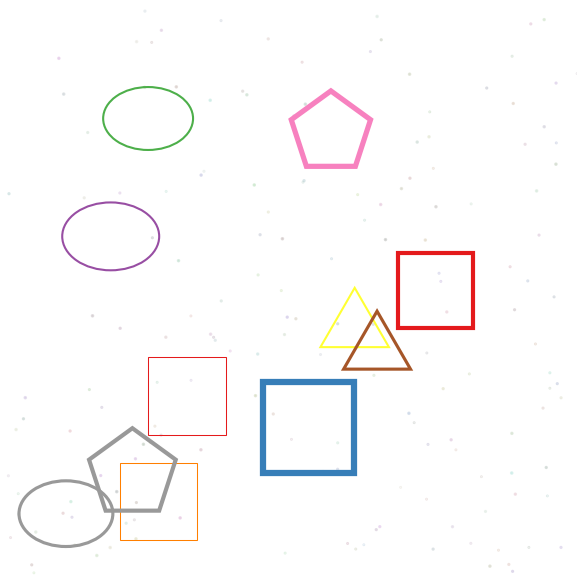[{"shape": "square", "thickness": 0.5, "radius": 0.34, "center": [0.324, 0.313]}, {"shape": "square", "thickness": 2, "radius": 0.32, "center": [0.754, 0.496]}, {"shape": "square", "thickness": 3, "radius": 0.39, "center": [0.534, 0.259]}, {"shape": "oval", "thickness": 1, "radius": 0.39, "center": [0.256, 0.794]}, {"shape": "oval", "thickness": 1, "radius": 0.42, "center": [0.192, 0.59]}, {"shape": "square", "thickness": 0.5, "radius": 0.33, "center": [0.275, 0.13]}, {"shape": "triangle", "thickness": 1, "radius": 0.34, "center": [0.614, 0.432]}, {"shape": "triangle", "thickness": 1.5, "radius": 0.33, "center": [0.653, 0.393]}, {"shape": "pentagon", "thickness": 2.5, "radius": 0.36, "center": [0.573, 0.77]}, {"shape": "oval", "thickness": 1.5, "radius": 0.41, "center": [0.114, 0.11]}, {"shape": "pentagon", "thickness": 2, "radius": 0.39, "center": [0.229, 0.179]}]